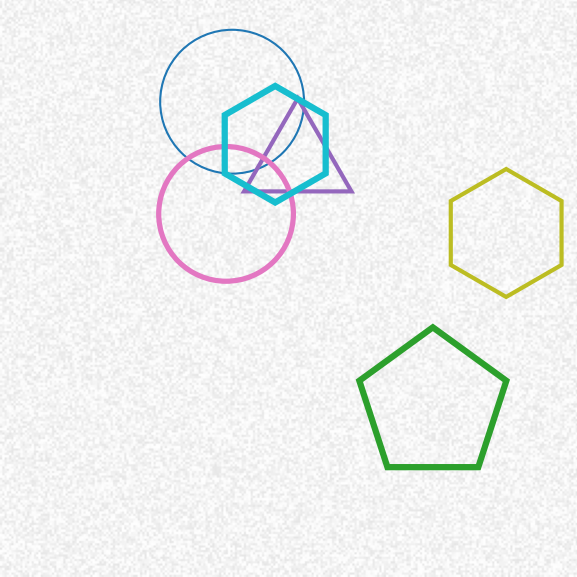[{"shape": "circle", "thickness": 1, "radius": 0.62, "center": [0.402, 0.823]}, {"shape": "pentagon", "thickness": 3, "radius": 0.67, "center": [0.75, 0.298]}, {"shape": "triangle", "thickness": 2, "radius": 0.54, "center": [0.516, 0.721]}, {"shape": "circle", "thickness": 2.5, "radius": 0.58, "center": [0.391, 0.629]}, {"shape": "hexagon", "thickness": 2, "radius": 0.55, "center": [0.876, 0.596]}, {"shape": "hexagon", "thickness": 3, "radius": 0.5, "center": [0.477, 0.749]}]